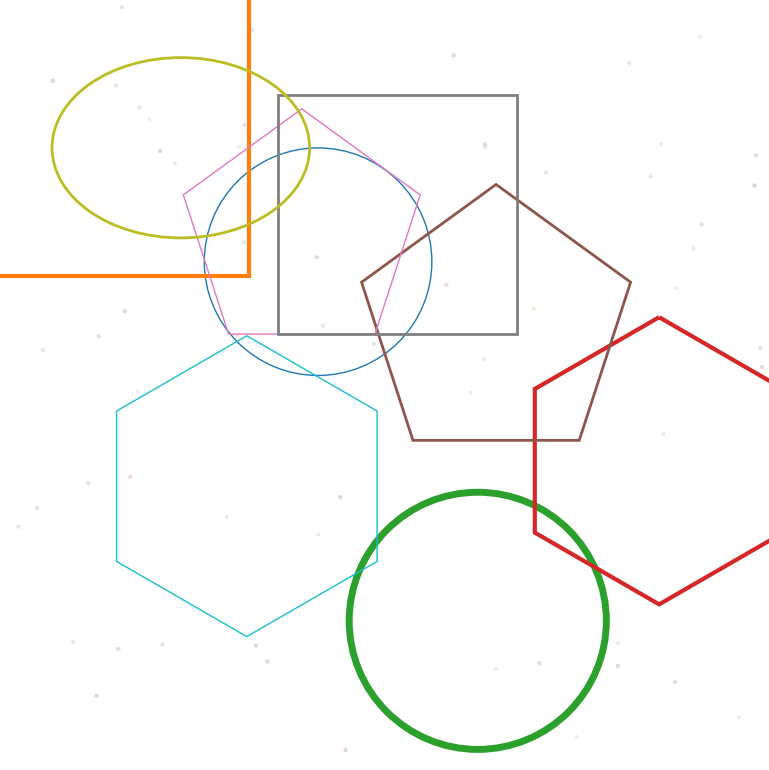[{"shape": "circle", "thickness": 0.5, "radius": 0.74, "center": [0.413, 0.66]}, {"shape": "square", "thickness": 1.5, "radius": 0.98, "center": [0.126, 0.838]}, {"shape": "circle", "thickness": 2.5, "radius": 0.83, "center": [0.62, 0.194]}, {"shape": "hexagon", "thickness": 1.5, "radius": 0.93, "center": [0.856, 0.402]}, {"shape": "pentagon", "thickness": 1, "radius": 0.92, "center": [0.644, 0.577]}, {"shape": "pentagon", "thickness": 0.5, "radius": 0.81, "center": [0.392, 0.697]}, {"shape": "square", "thickness": 1, "radius": 0.78, "center": [0.516, 0.722]}, {"shape": "oval", "thickness": 1, "radius": 0.84, "center": [0.235, 0.808]}, {"shape": "hexagon", "thickness": 0.5, "radius": 0.98, "center": [0.321, 0.369]}]